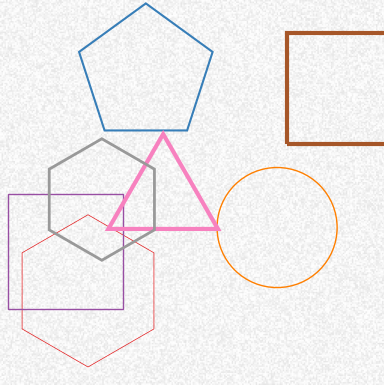[{"shape": "hexagon", "thickness": 0.5, "radius": 0.99, "center": [0.229, 0.244]}, {"shape": "pentagon", "thickness": 1.5, "radius": 0.91, "center": [0.379, 0.809]}, {"shape": "square", "thickness": 1, "radius": 0.74, "center": [0.17, 0.347]}, {"shape": "circle", "thickness": 1, "radius": 0.78, "center": [0.72, 0.409]}, {"shape": "square", "thickness": 3, "radius": 0.72, "center": [0.891, 0.769]}, {"shape": "triangle", "thickness": 3, "radius": 0.82, "center": [0.424, 0.487]}, {"shape": "hexagon", "thickness": 2, "radius": 0.79, "center": [0.265, 0.482]}]